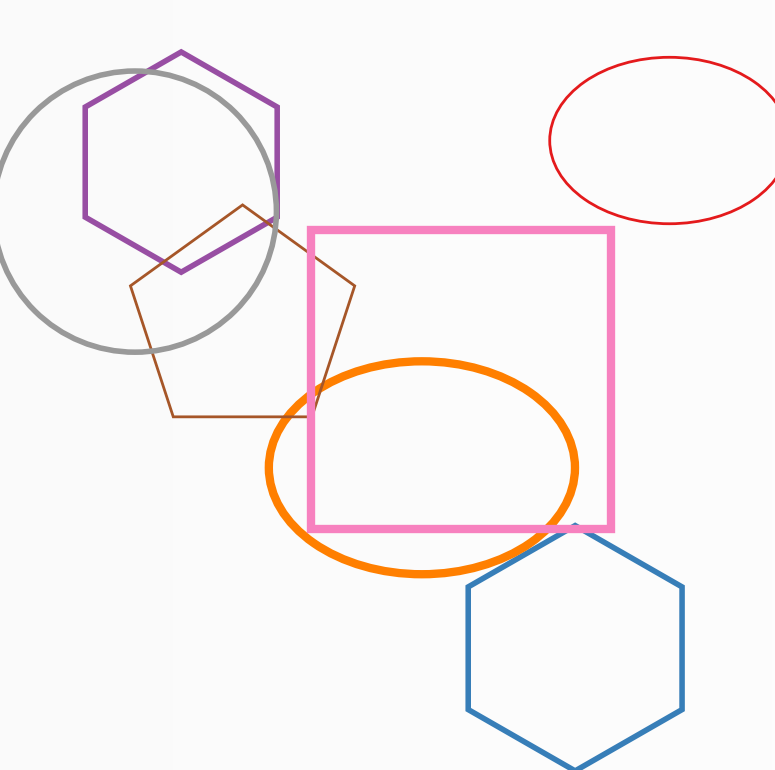[{"shape": "oval", "thickness": 1, "radius": 0.77, "center": [0.864, 0.818]}, {"shape": "hexagon", "thickness": 2, "radius": 0.8, "center": [0.742, 0.158]}, {"shape": "hexagon", "thickness": 2, "radius": 0.72, "center": [0.234, 0.789]}, {"shape": "oval", "thickness": 3, "radius": 0.99, "center": [0.544, 0.393]}, {"shape": "pentagon", "thickness": 1, "radius": 0.76, "center": [0.313, 0.582]}, {"shape": "square", "thickness": 3, "radius": 0.97, "center": [0.595, 0.507]}, {"shape": "circle", "thickness": 2, "radius": 0.91, "center": [0.174, 0.725]}]